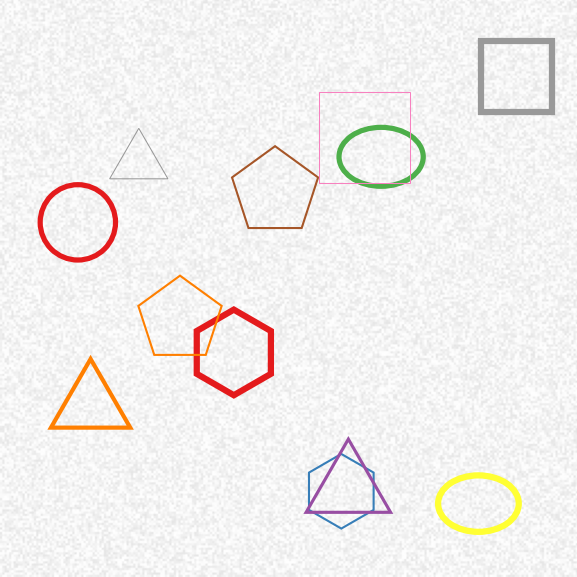[{"shape": "hexagon", "thickness": 3, "radius": 0.37, "center": [0.405, 0.389]}, {"shape": "circle", "thickness": 2.5, "radius": 0.33, "center": [0.135, 0.614]}, {"shape": "hexagon", "thickness": 1, "radius": 0.32, "center": [0.591, 0.148]}, {"shape": "oval", "thickness": 2.5, "radius": 0.36, "center": [0.66, 0.728]}, {"shape": "triangle", "thickness": 1.5, "radius": 0.42, "center": [0.603, 0.154]}, {"shape": "triangle", "thickness": 2, "radius": 0.4, "center": [0.157, 0.298]}, {"shape": "pentagon", "thickness": 1, "radius": 0.38, "center": [0.312, 0.446]}, {"shape": "oval", "thickness": 3, "radius": 0.35, "center": [0.828, 0.127]}, {"shape": "pentagon", "thickness": 1, "radius": 0.39, "center": [0.476, 0.668]}, {"shape": "square", "thickness": 0.5, "radius": 0.4, "center": [0.631, 0.761]}, {"shape": "square", "thickness": 3, "radius": 0.31, "center": [0.894, 0.866]}, {"shape": "triangle", "thickness": 0.5, "radius": 0.29, "center": [0.24, 0.719]}]